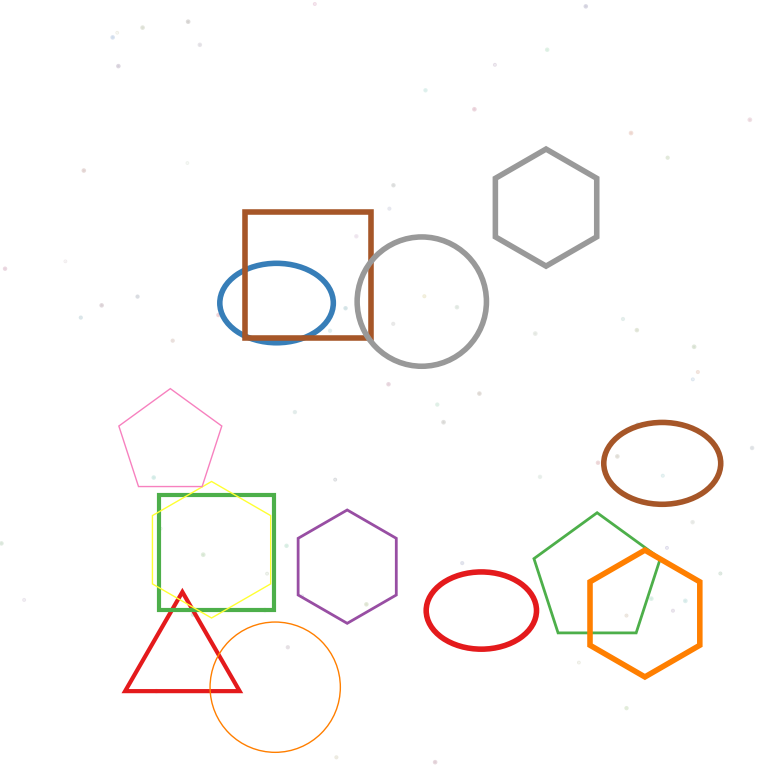[{"shape": "triangle", "thickness": 1.5, "radius": 0.43, "center": [0.237, 0.145]}, {"shape": "oval", "thickness": 2, "radius": 0.36, "center": [0.625, 0.207]}, {"shape": "oval", "thickness": 2, "radius": 0.37, "center": [0.359, 0.606]}, {"shape": "square", "thickness": 1.5, "radius": 0.37, "center": [0.281, 0.282]}, {"shape": "pentagon", "thickness": 1, "radius": 0.43, "center": [0.775, 0.248]}, {"shape": "hexagon", "thickness": 1, "radius": 0.37, "center": [0.451, 0.264]}, {"shape": "circle", "thickness": 0.5, "radius": 0.42, "center": [0.357, 0.108]}, {"shape": "hexagon", "thickness": 2, "radius": 0.41, "center": [0.838, 0.203]}, {"shape": "hexagon", "thickness": 0.5, "radius": 0.44, "center": [0.275, 0.286]}, {"shape": "oval", "thickness": 2, "radius": 0.38, "center": [0.86, 0.398]}, {"shape": "square", "thickness": 2, "radius": 0.41, "center": [0.4, 0.643]}, {"shape": "pentagon", "thickness": 0.5, "radius": 0.35, "center": [0.221, 0.425]}, {"shape": "hexagon", "thickness": 2, "radius": 0.38, "center": [0.709, 0.73]}, {"shape": "circle", "thickness": 2, "radius": 0.42, "center": [0.548, 0.608]}]